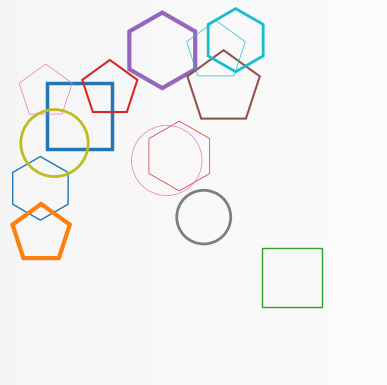[{"shape": "square", "thickness": 2.5, "radius": 0.42, "center": [0.205, 0.699]}, {"shape": "hexagon", "thickness": 1, "radius": 0.41, "center": [0.104, 0.511]}, {"shape": "pentagon", "thickness": 3, "radius": 0.39, "center": [0.106, 0.392]}, {"shape": "square", "thickness": 1, "radius": 0.38, "center": [0.754, 0.28]}, {"shape": "hexagon", "thickness": 0.5, "radius": 0.45, "center": [0.463, 0.595]}, {"shape": "pentagon", "thickness": 1.5, "radius": 0.37, "center": [0.283, 0.769]}, {"shape": "hexagon", "thickness": 3, "radius": 0.49, "center": [0.419, 0.869]}, {"shape": "pentagon", "thickness": 1.5, "radius": 0.49, "center": [0.577, 0.771]}, {"shape": "circle", "thickness": 0.5, "radius": 0.46, "center": [0.43, 0.583]}, {"shape": "pentagon", "thickness": 0.5, "radius": 0.36, "center": [0.118, 0.762]}, {"shape": "circle", "thickness": 2, "radius": 0.35, "center": [0.526, 0.436]}, {"shape": "circle", "thickness": 2, "radius": 0.43, "center": [0.141, 0.628]}, {"shape": "hexagon", "thickness": 2, "radius": 0.41, "center": [0.608, 0.896]}, {"shape": "pentagon", "thickness": 0.5, "radius": 0.4, "center": [0.557, 0.867]}]